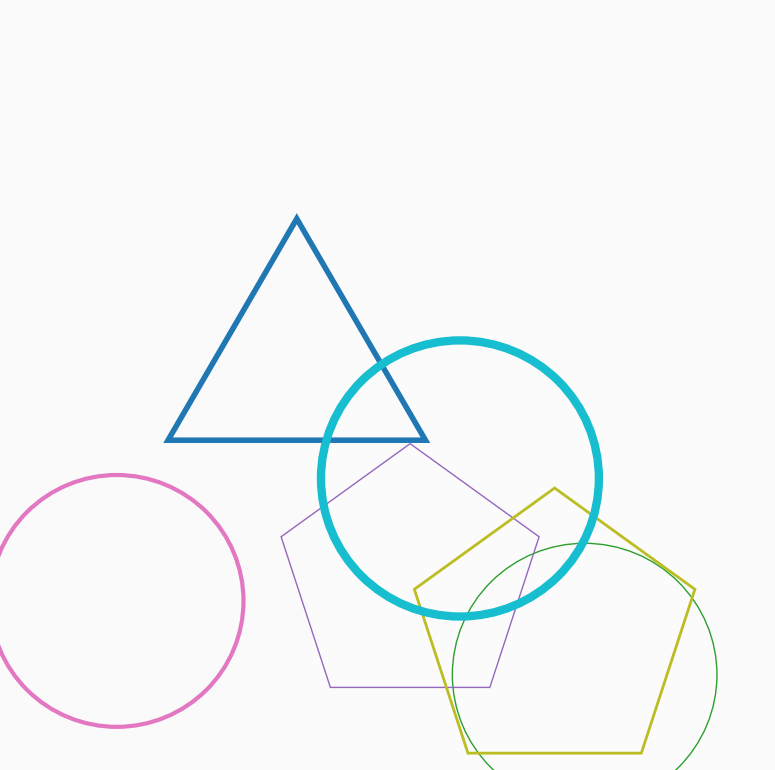[{"shape": "triangle", "thickness": 2, "radius": 0.96, "center": [0.383, 0.524]}, {"shape": "circle", "thickness": 0.5, "radius": 0.85, "center": [0.754, 0.124]}, {"shape": "pentagon", "thickness": 0.5, "radius": 0.87, "center": [0.529, 0.249]}, {"shape": "circle", "thickness": 1.5, "radius": 0.82, "center": [0.151, 0.22]}, {"shape": "pentagon", "thickness": 1, "radius": 0.95, "center": [0.716, 0.176]}, {"shape": "circle", "thickness": 3, "radius": 0.9, "center": [0.593, 0.379]}]